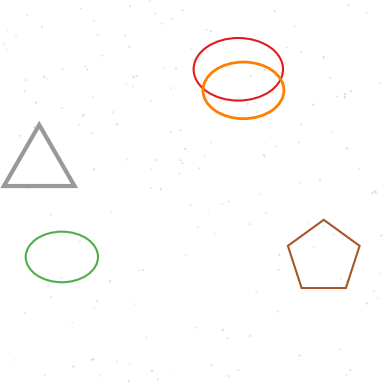[{"shape": "oval", "thickness": 1.5, "radius": 0.58, "center": [0.619, 0.82]}, {"shape": "oval", "thickness": 1.5, "radius": 0.47, "center": [0.161, 0.333]}, {"shape": "oval", "thickness": 2, "radius": 0.53, "center": [0.632, 0.765]}, {"shape": "pentagon", "thickness": 1.5, "radius": 0.49, "center": [0.841, 0.331]}, {"shape": "triangle", "thickness": 3, "radius": 0.53, "center": [0.102, 0.57]}]